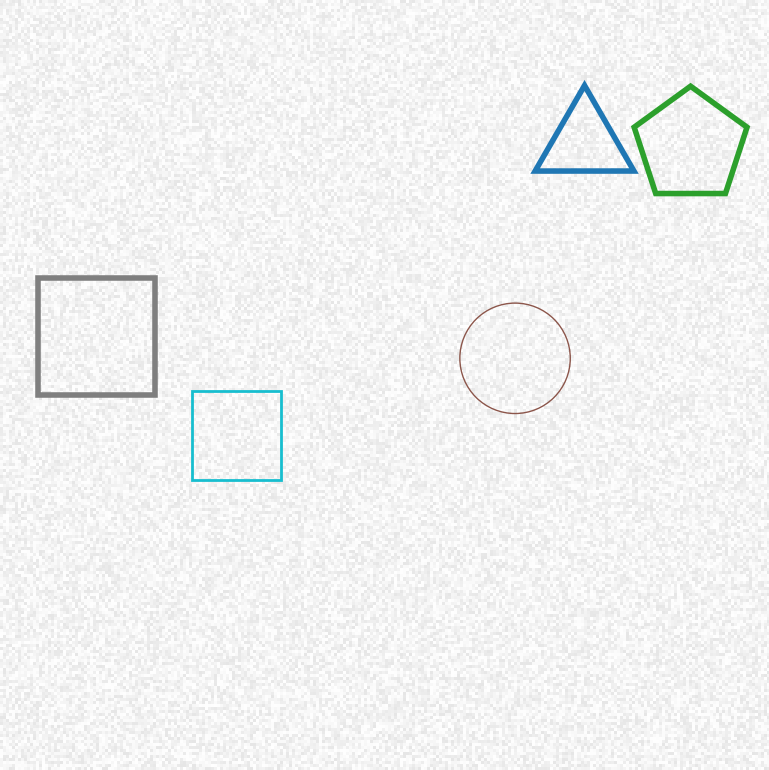[{"shape": "triangle", "thickness": 2, "radius": 0.37, "center": [0.759, 0.815]}, {"shape": "pentagon", "thickness": 2, "radius": 0.39, "center": [0.897, 0.811]}, {"shape": "circle", "thickness": 0.5, "radius": 0.36, "center": [0.669, 0.535]}, {"shape": "square", "thickness": 2, "radius": 0.38, "center": [0.125, 0.563]}, {"shape": "square", "thickness": 1, "radius": 0.29, "center": [0.307, 0.434]}]